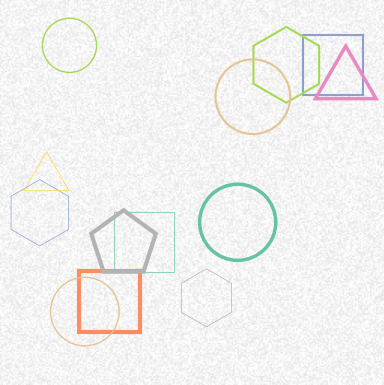[{"shape": "square", "thickness": 0.5, "radius": 0.39, "center": [0.375, 0.372]}, {"shape": "circle", "thickness": 2.5, "radius": 0.49, "center": [0.617, 0.423]}, {"shape": "square", "thickness": 3, "radius": 0.4, "center": [0.284, 0.218]}, {"shape": "hexagon", "thickness": 0.5, "radius": 0.43, "center": [0.103, 0.447]}, {"shape": "square", "thickness": 1.5, "radius": 0.39, "center": [0.866, 0.832]}, {"shape": "triangle", "thickness": 2.5, "radius": 0.46, "center": [0.898, 0.789]}, {"shape": "hexagon", "thickness": 1.5, "radius": 0.49, "center": [0.744, 0.832]}, {"shape": "circle", "thickness": 1, "radius": 0.35, "center": [0.18, 0.882]}, {"shape": "triangle", "thickness": 0.5, "radius": 0.34, "center": [0.121, 0.538]}, {"shape": "circle", "thickness": 1, "radius": 0.45, "center": [0.22, 0.191]}, {"shape": "circle", "thickness": 1.5, "radius": 0.49, "center": [0.657, 0.749]}, {"shape": "pentagon", "thickness": 3, "radius": 0.44, "center": [0.321, 0.366]}, {"shape": "hexagon", "thickness": 0.5, "radius": 0.38, "center": [0.536, 0.227]}]